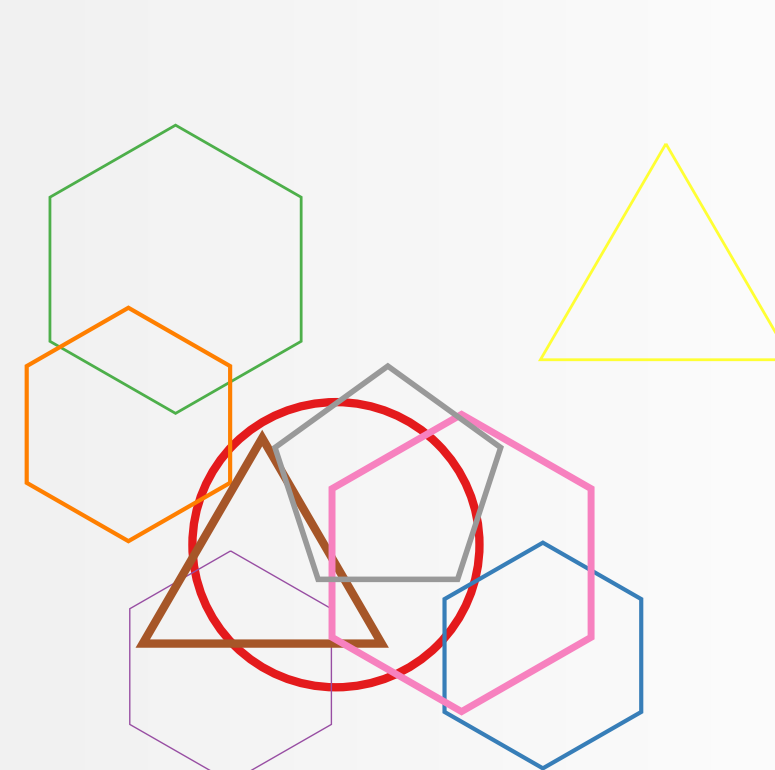[{"shape": "circle", "thickness": 3, "radius": 0.93, "center": [0.433, 0.293]}, {"shape": "hexagon", "thickness": 1.5, "radius": 0.73, "center": [0.7, 0.149]}, {"shape": "hexagon", "thickness": 1, "radius": 0.94, "center": [0.227, 0.65]}, {"shape": "hexagon", "thickness": 0.5, "radius": 0.75, "center": [0.298, 0.134]}, {"shape": "hexagon", "thickness": 1.5, "radius": 0.76, "center": [0.166, 0.449]}, {"shape": "triangle", "thickness": 1, "radius": 0.93, "center": [0.859, 0.626]}, {"shape": "triangle", "thickness": 3, "radius": 0.89, "center": [0.338, 0.253]}, {"shape": "hexagon", "thickness": 2.5, "radius": 0.96, "center": [0.596, 0.269]}, {"shape": "pentagon", "thickness": 2, "radius": 0.77, "center": [0.5, 0.371]}]